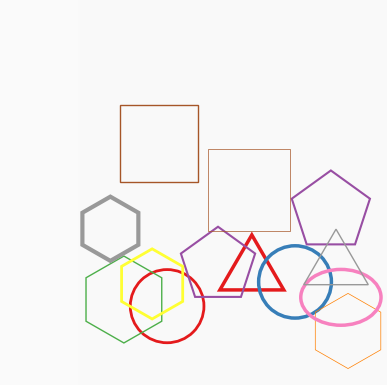[{"shape": "triangle", "thickness": 2.5, "radius": 0.48, "center": [0.65, 0.295]}, {"shape": "circle", "thickness": 2, "radius": 0.48, "center": [0.431, 0.205]}, {"shape": "circle", "thickness": 2.5, "radius": 0.47, "center": [0.761, 0.268]}, {"shape": "hexagon", "thickness": 1, "radius": 0.56, "center": [0.32, 0.222]}, {"shape": "pentagon", "thickness": 1.5, "radius": 0.5, "center": [0.563, 0.31]}, {"shape": "pentagon", "thickness": 1.5, "radius": 0.53, "center": [0.854, 0.451]}, {"shape": "hexagon", "thickness": 0.5, "radius": 0.49, "center": [0.898, 0.14]}, {"shape": "hexagon", "thickness": 2, "radius": 0.46, "center": [0.393, 0.263]}, {"shape": "square", "thickness": 1, "radius": 0.5, "center": [0.41, 0.628]}, {"shape": "square", "thickness": 0.5, "radius": 0.53, "center": [0.643, 0.507]}, {"shape": "oval", "thickness": 2.5, "radius": 0.52, "center": [0.88, 0.228]}, {"shape": "hexagon", "thickness": 3, "radius": 0.42, "center": [0.285, 0.406]}, {"shape": "triangle", "thickness": 1, "radius": 0.48, "center": [0.867, 0.309]}]